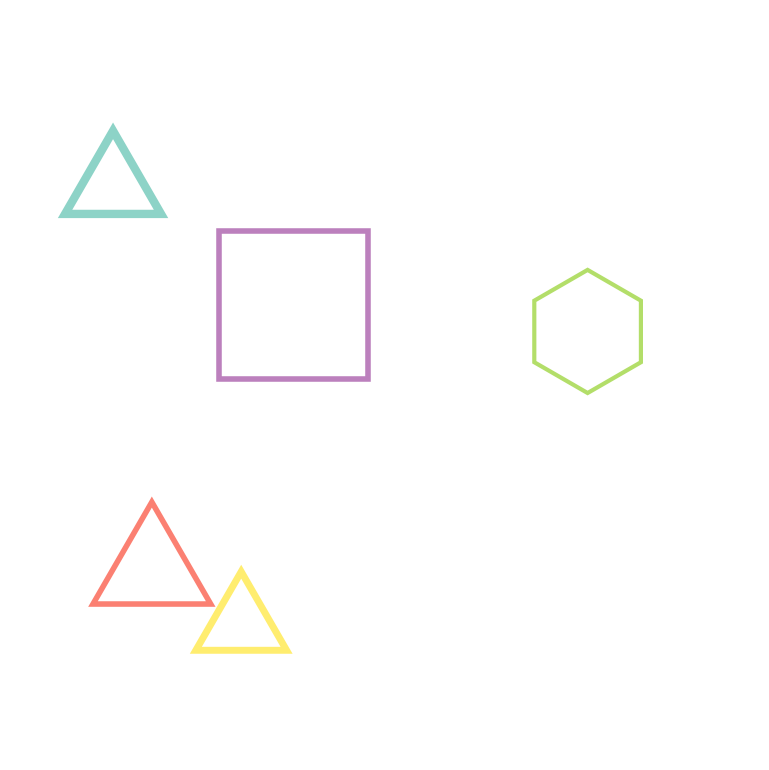[{"shape": "triangle", "thickness": 3, "radius": 0.36, "center": [0.147, 0.758]}, {"shape": "triangle", "thickness": 2, "radius": 0.44, "center": [0.197, 0.26]}, {"shape": "hexagon", "thickness": 1.5, "radius": 0.4, "center": [0.763, 0.57]}, {"shape": "square", "thickness": 2, "radius": 0.48, "center": [0.381, 0.604]}, {"shape": "triangle", "thickness": 2.5, "radius": 0.34, "center": [0.313, 0.189]}]